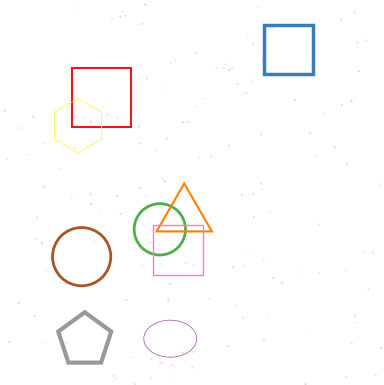[{"shape": "square", "thickness": 1.5, "radius": 0.38, "center": [0.265, 0.746]}, {"shape": "square", "thickness": 2.5, "radius": 0.31, "center": [0.749, 0.872]}, {"shape": "circle", "thickness": 2, "radius": 0.33, "center": [0.415, 0.404]}, {"shape": "oval", "thickness": 0.5, "radius": 0.34, "center": [0.442, 0.12]}, {"shape": "triangle", "thickness": 1.5, "radius": 0.41, "center": [0.479, 0.44]}, {"shape": "hexagon", "thickness": 0.5, "radius": 0.35, "center": [0.203, 0.674]}, {"shape": "circle", "thickness": 2, "radius": 0.38, "center": [0.212, 0.333]}, {"shape": "square", "thickness": 1, "radius": 0.33, "center": [0.463, 0.35]}, {"shape": "pentagon", "thickness": 3, "radius": 0.36, "center": [0.22, 0.117]}]